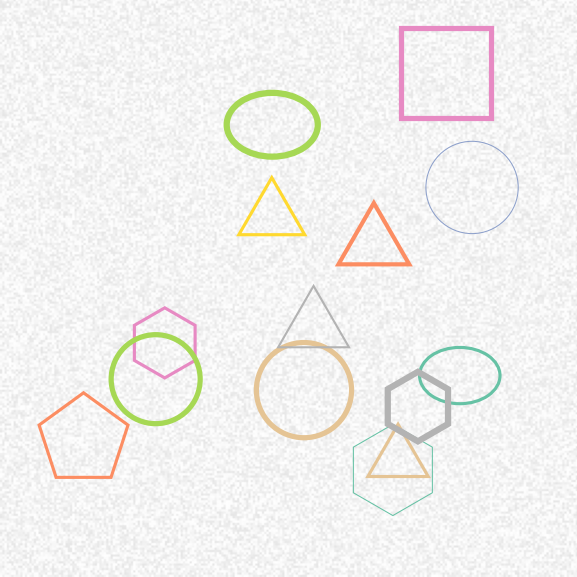[{"shape": "oval", "thickness": 1.5, "radius": 0.35, "center": [0.796, 0.349]}, {"shape": "hexagon", "thickness": 0.5, "radius": 0.39, "center": [0.68, 0.185]}, {"shape": "triangle", "thickness": 2, "radius": 0.35, "center": [0.647, 0.577]}, {"shape": "pentagon", "thickness": 1.5, "radius": 0.4, "center": [0.145, 0.238]}, {"shape": "circle", "thickness": 0.5, "radius": 0.4, "center": [0.817, 0.675]}, {"shape": "hexagon", "thickness": 1.5, "radius": 0.3, "center": [0.285, 0.405]}, {"shape": "square", "thickness": 2.5, "radius": 0.39, "center": [0.773, 0.873]}, {"shape": "circle", "thickness": 2.5, "radius": 0.39, "center": [0.27, 0.343]}, {"shape": "oval", "thickness": 3, "radius": 0.39, "center": [0.471, 0.783]}, {"shape": "triangle", "thickness": 1.5, "radius": 0.33, "center": [0.471, 0.626]}, {"shape": "triangle", "thickness": 1.5, "radius": 0.3, "center": [0.689, 0.204]}, {"shape": "circle", "thickness": 2.5, "radius": 0.41, "center": [0.526, 0.324]}, {"shape": "hexagon", "thickness": 3, "radius": 0.3, "center": [0.724, 0.295]}, {"shape": "triangle", "thickness": 1, "radius": 0.35, "center": [0.543, 0.433]}]